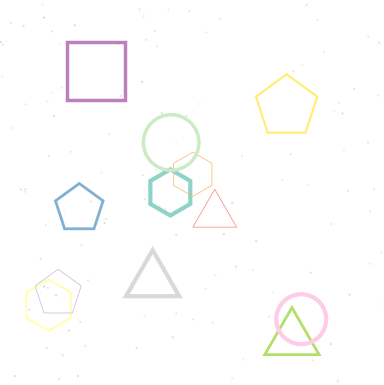[{"shape": "hexagon", "thickness": 3, "radius": 0.3, "center": [0.442, 0.5]}, {"shape": "hexagon", "thickness": 1.5, "radius": 0.33, "center": [0.126, 0.207]}, {"shape": "pentagon", "thickness": 0.5, "radius": 0.31, "center": [0.151, 0.238]}, {"shape": "triangle", "thickness": 0.5, "radius": 0.33, "center": [0.558, 0.443]}, {"shape": "pentagon", "thickness": 2, "radius": 0.32, "center": [0.206, 0.458]}, {"shape": "hexagon", "thickness": 0.5, "radius": 0.29, "center": [0.501, 0.547]}, {"shape": "triangle", "thickness": 2, "radius": 0.41, "center": [0.758, 0.12]}, {"shape": "circle", "thickness": 3, "radius": 0.32, "center": [0.782, 0.171]}, {"shape": "triangle", "thickness": 3, "radius": 0.4, "center": [0.396, 0.271]}, {"shape": "square", "thickness": 2.5, "radius": 0.38, "center": [0.25, 0.816]}, {"shape": "circle", "thickness": 2.5, "radius": 0.36, "center": [0.445, 0.63]}, {"shape": "pentagon", "thickness": 1.5, "radius": 0.42, "center": [0.744, 0.723]}]